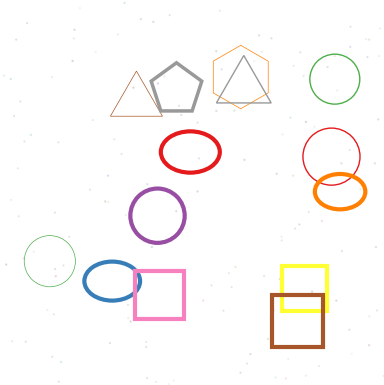[{"shape": "oval", "thickness": 3, "radius": 0.38, "center": [0.494, 0.605]}, {"shape": "circle", "thickness": 1, "radius": 0.37, "center": [0.861, 0.593]}, {"shape": "oval", "thickness": 3, "radius": 0.36, "center": [0.292, 0.27]}, {"shape": "circle", "thickness": 0.5, "radius": 0.33, "center": [0.129, 0.322]}, {"shape": "circle", "thickness": 1, "radius": 0.32, "center": [0.87, 0.794]}, {"shape": "circle", "thickness": 3, "radius": 0.35, "center": [0.409, 0.44]}, {"shape": "hexagon", "thickness": 0.5, "radius": 0.41, "center": [0.625, 0.8]}, {"shape": "oval", "thickness": 3, "radius": 0.33, "center": [0.883, 0.502]}, {"shape": "square", "thickness": 3, "radius": 0.29, "center": [0.792, 0.25]}, {"shape": "square", "thickness": 3, "radius": 0.33, "center": [0.773, 0.166]}, {"shape": "triangle", "thickness": 0.5, "radius": 0.39, "center": [0.354, 0.737]}, {"shape": "square", "thickness": 3, "radius": 0.31, "center": [0.415, 0.234]}, {"shape": "pentagon", "thickness": 2.5, "radius": 0.35, "center": [0.458, 0.768]}, {"shape": "triangle", "thickness": 1, "radius": 0.41, "center": [0.633, 0.774]}]